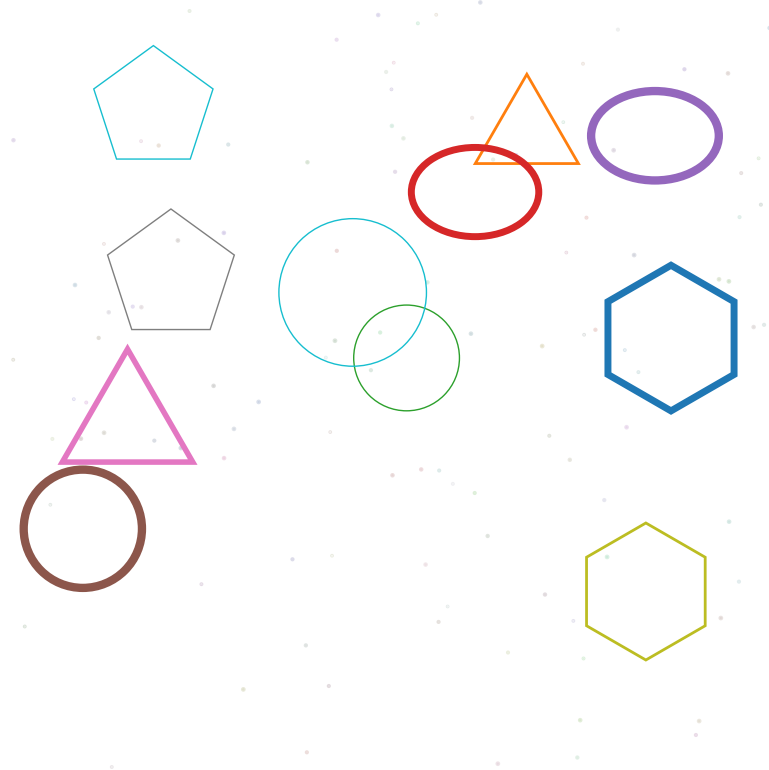[{"shape": "hexagon", "thickness": 2.5, "radius": 0.47, "center": [0.871, 0.561]}, {"shape": "triangle", "thickness": 1, "radius": 0.39, "center": [0.684, 0.826]}, {"shape": "circle", "thickness": 0.5, "radius": 0.34, "center": [0.528, 0.535]}, {"shape": "oval", "thickness": 2.5, "radius": 0.41, "center": [0.617, 0.751]}, {"shape": "oval", "thickness": 3, "radius": 0.41, "center": [0.851, 0.824]}, {"shape": "circle", "thickness": 3, "radius": 0.38, "center": [0.108, 0.313]}, {"shape": "triangle", "thickness": 2, "radius": 0.49, "center": [0.166, 0.449]}, {"shape": "pentagon", "thickness": 0.5, "radius": 0.43, "center": [0.222, 0.642]}, {"shape": "hexagon", "thickness": 1, "radius": 0.44, "center": [0.839, 0.232]}, {"shape": "circle", "thickness": 0.5, "radius": 0.48, "center": [0.458, 0.62]}, {"shape": "pentagon", "thickness": 0.5, "radius": 0.41, "center": [0.199, 0.859]}]